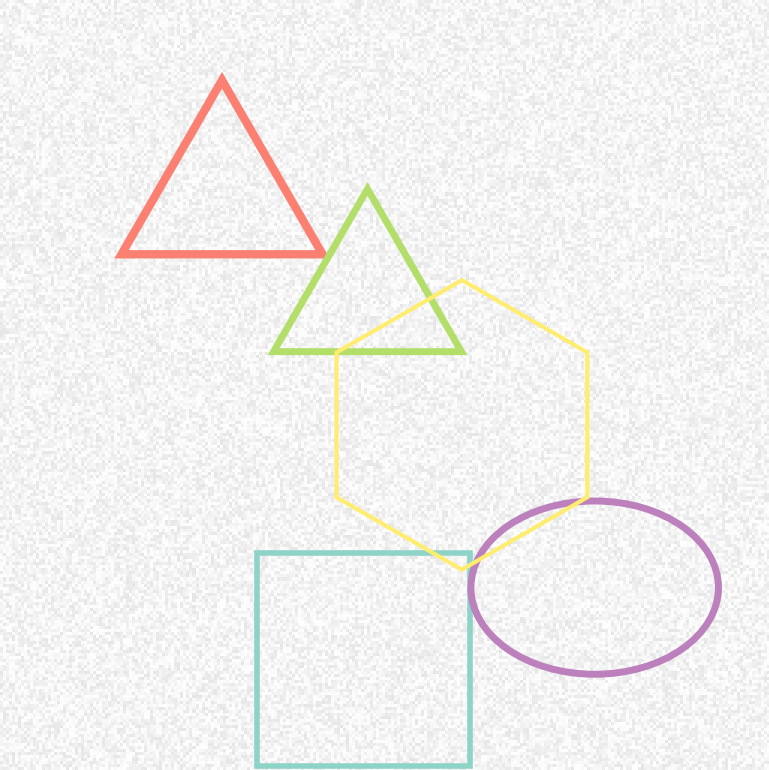[{"shape": "square", "thickness": 2, "radius": 0.69, "center": [0.472, 0.143]}, {"shape": "triangle", "thickness": 3, "radius": 0.75, "center": [0.288, 0.745]}, {"shape": "triangle", "thickness": 2.5, "radius": 0.7, "center": [0.477, 0.614]}, {"shape": "oval", "thickness": 2.5, "radius": 0.8, "center": [0.772, 0.237]}, {"shape": "hexagon", "thickness": 1.5, "radius": 0.94, "center": [0.6, 0.448]}]